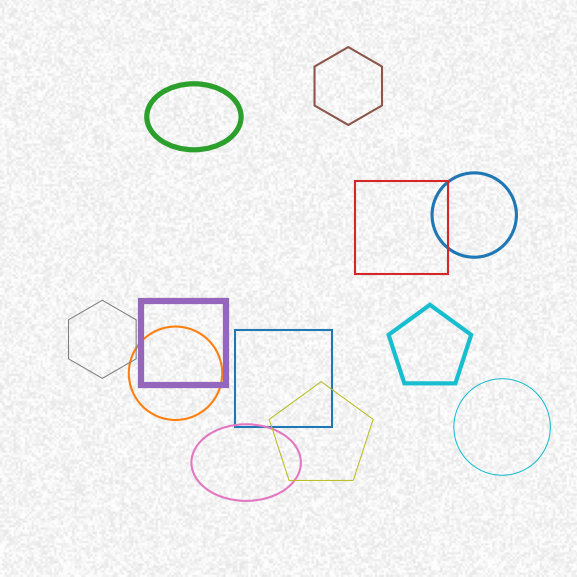[{"shape": "circle", "thickness": 1.5, "radius": 0.37, "center": [0.821, 0.627]}, {"shape": "square", "thickness": 1, "radius": 0.42, "center": [0.491, 0.344]}, {"shape": "circle", "thickness": 1, "radius": 0.4, "center": [0.304, 0.353]}, {"shape": "oval", "thickness": 2.5, "radius": 0.41, "center": [0.336, 0.797]}, {"shape": "square", "thickness": 1, "radius": 0.4, "center": [0.695, 0.606]}, {"shape": "square", "thickness": 3, "radius": 0.37, "center": [0.318, 0.405]}, {"shape": "hexagon", "thickness": 1, "radius": 0.34, "center": [0.603, 0.85]}, {"shape": "oval", "thickness": 1, "radius": 0.47, "center": [0.426, 0.198]}, {"shape": "hexagon", "thickness": 0.5, "radius": 0.34, "center": [0.177, 0.412]}, {"shape": "pentagon", "thickness": 0.5, "radius": 0.47, "center": [0.556, 0.244]}, {"shape": "pentagon", "thickness": 2, "radius": 0.38, "center": [0.744, 0.396]}, {"shape": "circle", "thickness": 0.5, "radius": 0.42, "center": [0.869, 0.26]}]